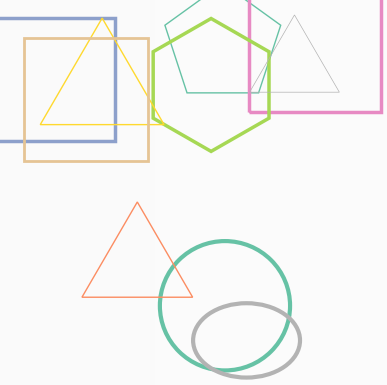[{"shape": "pentagon", "thickness": 1, "radius": 0.79, "center": [0.575, 0.886]}, {"shape": "circle", "thickness": 3, "radius": 0.84, "center": [0.581, 0.206]}, {"shape": "triangle", "thickness": 1, "radius": 0.82, "center": [0.354, 0.31]}, {"shape": "square", "thickness": 2.5, "radius": 0.8, "center": [0.136, 0.793]}, {"shape": "square", "thickness": 2.5, "radius": 0.86, "center": [0.813, 0.88]}, {"shape": "hexagon", "thickness": 2.5, "radius": 0.86, "center": [0.545, 0.779]}, {"shape": "triangle", "thickness": 1, "radius": 0.92, "center": [0.264, 0.769]}, {"shape": "square", "thickness": 2, "radius": 0.8, "center": [0.221, 0.742]}, {"shape": "triangle", "thickness": 0.5, "radius": 0.67, "center": [0.76, 0.827]}, {"shape": "oval", "thickness": 3, "radius": 0.69, "center": [0.636, 0.116]}]